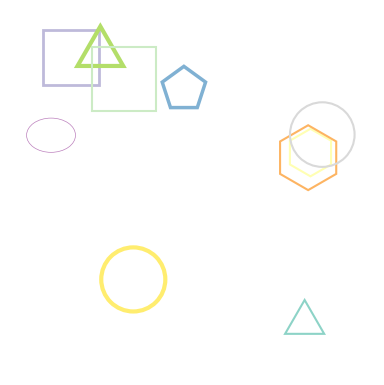[{"shape": "triangle", "thickness": 1.5, "radius": 0.29, "center": [0.791, 0.162]}, {"shape": "hexagon", "thickness": 1.5, "radius": 0.31, "center": [0.806, 0.604]}, {"shape": "square", "thickness": 2, "radius": 0.36, "center": [0.185, 0.85]}, {"shape": "pentagon", "thickness": 2.5, "radius": 0.3, "center": [0.478, 0.768]}, {"shape": "hexagon", "thickness": 1.5, "radius": 0.42, "center": [0.8, 0.59]}, {"shape": "triangle", "thickness": 3, "radius": 0.34, "center": [0.261, 0.863]}, {"shape": "circle", "thickness": 1.5, "radius": 0.42, "center": [0.837, 0.65]}, {"shape": "oval", "thickness": 0.5, "radius": 0.32, "center": [0.133, 0.649]}, {"shape": "square", "thickness": 1.5, "radius": 0.41, "center": [0.322, 0.794]}, {"shape": "circle", "thickness": 3, "radius": 0.42, "center": [0.346, 0.274]}]